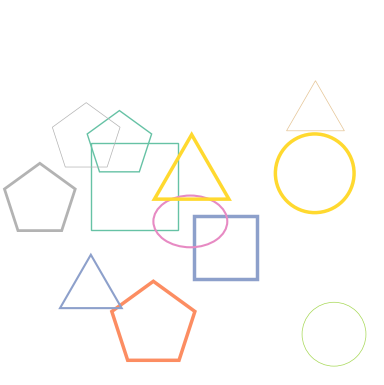[{"shape": "pentagon", "thickness": 1, "radius": 0.44, "center": [0.31, 0.625]}, {"shape": "square", "thickness": 1, "radius": 0.56, "center": [0.35, 0.516]}, {"shape": "pentagon", "thickness": 2.5, "radius": 0.57, "center": [0.398, 0.156]}, {"shape": "triangle", "thickness": 1.5, "radius": 0.46, "center": [0.236, 0.246]}, {"shape": "square", "thickness": 2.5, "radius": 0.41, "center": [0.585, 0.357]}, {"shape": "oval", "thickness": 1.5, "radius": 0.48, "center": [0.494, 0.425]}, {"shape": "circle", "thickness": 0.5, "radius": 0.41, "center": [0.868, 0.132]}, {"shape": "circle", "thickness": 2.5, "radius": 0.51, "center": [0.817, 0.55]}, {"shape": "triangle", "thickness": 2.5, "radius": 0.56, "center": [0.498, 0.539]}, {"shape": "triangle", "thickness": 0.5, "radius": 0.43, "center": [0.819, 0.704]}, {"shape": "pentagon", "thickness": 0.5, "radius": 0.46, "center": [0.224, 0.641]}, {"shape": "pentagon", "thickness": 2, "radius": 0.48, "center": [0.103, 0.479]}]